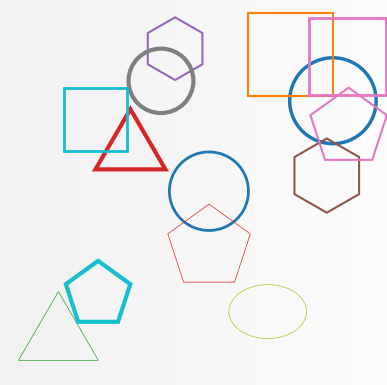[{"shape": "circle", "thickness": 2.5, "radius": 0.56, "center": [0.859, 0.738]}, {"shape": "circle", "thickness": 2, "radius": 0.51, "center": [0.539, 0.503]}, {"shape": "square", "thickness": 1.5, "radius": 0.54, "center": [0.75, 0.859]}, {"shape": "triangle", "thickness": 0.5, "radius": 0.6, "center": [0.151, 0.123]}, {"shape": "pentagon", "thickness": 0.5, "radius": 0.56, "center": [0.54, 0.358]}, {"shape": "triangle", "thickness": 3, "radius": 0.52, "center": [0.337, 0.612]}, {"shape": "hexagon", "thickness": 1.5, "radius": 0.41, "center": [0.452, 0.874]}, {"shape": "hexagon", "thickness": 1.5, "radius": 0.48, "center": [0.843, 0.544]}, {"shape": "square", "thickness": 2, "radius": 0.5, "center": [0.896, 0.854]}, {"shape": "pentagon", "thickness": 1.5, "radius": 0.52, "center": [0.9, 0.669]}, {"shape": "circle", "thickness": 3, "radius": 0.42, "center": [0.415, 0.79]}, {"shape": "oval", "thickness": 0.5, "radius": 0.5, "center": [0.691, 0.191]}, {"shape": "pentagon", "thickness": 3, "radius": 0.44, "center": [0.253, 0.235]}, {"shape": "square", "thickness": 2, "radius": 0.41, "center": [0.246, 0.689]}]